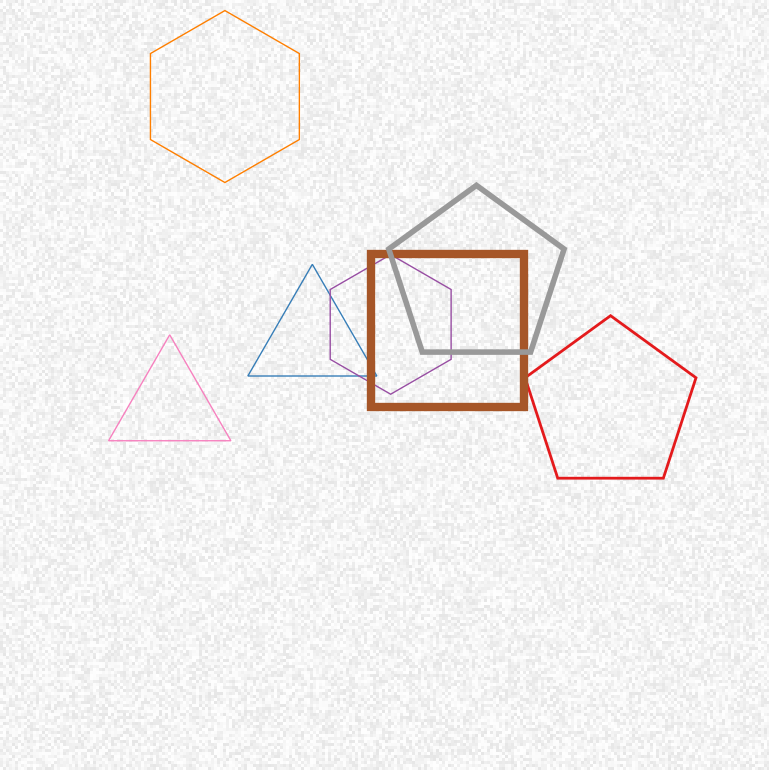[{"shape": "pentagon", "thickness": 1, "radius": 0.58, "center": [0.793, 0.473]}, {"shape": "triangle", "thickness": 0.5, "radius": 0.48, "center": [0.406, 0.56]}, {"shape": "hexagon", "thickness": 0.5, "radius": 0.45, "center": [0.507, 0.579]}, {"shape": "hexagon", "thickness": 0.5, "radius": 0.56, "center": [0.292, 0.875]}, {"shape": "square", "thickness": 3, "radius": 0.5, "center": [0.581, 0.57]}, {"shape": "triangle", "thickness": 0.5, "radius": 0.46, "center": [0.22, 0.473]}, {"shape": "pentagon", "thickness": 2, "radius": 0.6, "center": [0.619, 0.64]}]